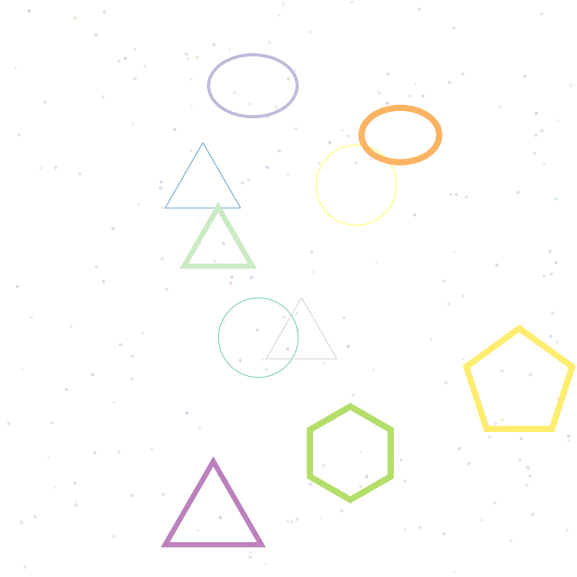[{"shape": "circle", "thickness": 0.5, "radius": 0.34, "center": [0.447, 0.414]}, {"shape": "circle", "thickness": 1, "radius": 0.35, "center": [0.617, 0.678]}, {"shape": "oval", "thickness": 1.5, "radius": 0.38, "center": [0.438, 0.851]}, {"shape": "triangle", "thickness": 0.5, "radius": 0.38, "center": [0.351, 0.677]}, {"shape": "oval", "thickness": 3, "radius": 0.34, "center": [0.693, 0.765]}, {"shape": "hexagon", "thickness": 3, "radius": 0.4, "center": [0.607, 0.214]}, {"shape": "triangle", "thickness": 0.5, "radius": 0.35, "center": [0.522, 0.413]}, {"shape": "triangle", "thickness": 2.5, "radius": 0.48, "center": [0.369, 0.104]}, {"shape": "triangle", "thickness": 2.5, "radius": 0.34, "center": [0.378, 0.572]}, {"shape": "pentagon", "thickness": 3, "radius": 0.48, "center": [0.899, 0.334]}]